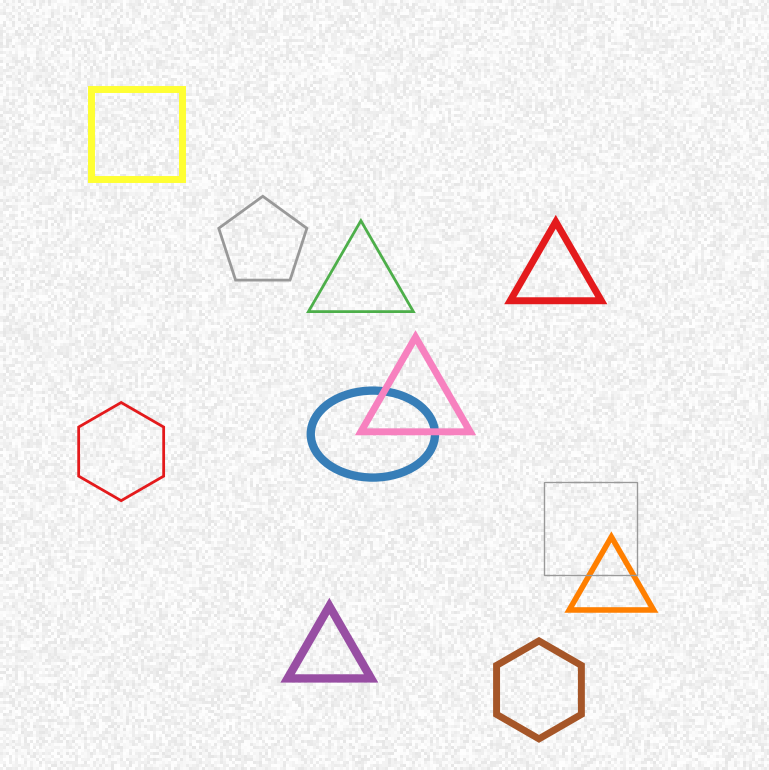[{"shape": "hexagon", "thickness": 1, "radius": 0.32, "center": [0.157, 0.414]}, {"shape": "triangle", "thickness": 2.5, "radius": 0.34, "center": [0.722, 0.644]}, {"shape": "oval", "thickness": 3, "radius": 0.4, "center": [0.484, 0.436]}, {"shape": "triangle", "thickness": 1, "radius": 0.39, "center": [0.469, 0.635]}, {"shape": "triangle", "thickness": 3, "radius": 0.31, "center": [0.428, 0.15]}, {"shape": "triangle", "thickness": 2, "radius": 0.32, "center": [0.794, 0.239]}, {"shape": "square", "thickness": 2.5, "radius": 0.29, "center": [0.177, 0.826]}, {"shape": "hexagon", "thickness": 2.5, "radius": 0.32, "center": [0.7, 0.104]}, {"shape": "triangle", "thickness": 2.5, "radius": 0.41, "center": [0.54, 0.48]}, {"shape": "square", "thickness": 0.5, "radius": 0.3, "center": [0.767, 0.314]}, {"shape": "pentagon", "thickness": 1, "radius": 0.3, "center": [0.341, 0.685]}]